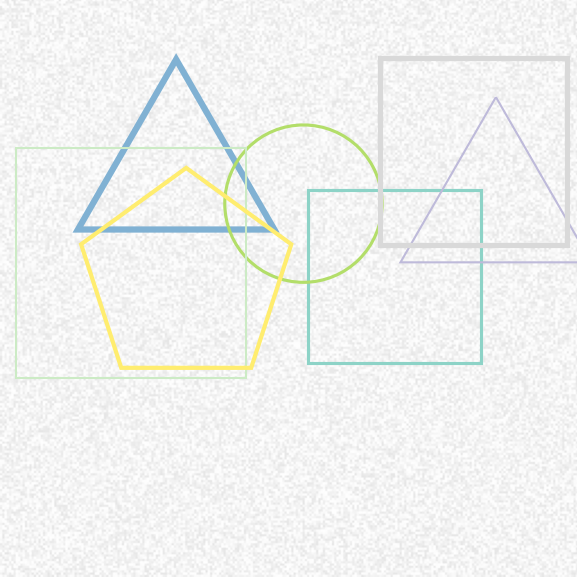[{"shape": "square", "thickness": 1.5, "radius": 0.75, "center": [0.683, 0.521]}, {"shape": "triangle", "thickness": 1, "radius": 0.95, "center": [0.859, 0.64]}, {"shape": "triangle", "thickness": 3, "radius": 0.98, "center": [0.305, 0.7]}, {"shape": "circle", "thickness": 1.5, "radius": 0.68, "center": [0.525, 0.647]}, {"shape": "square", "thickness": 2.5, "radius": 0.81, "center": [0.82, 0.737]}, {"shape": "square", "thickness": 1, "radius": 1.0, "center": [0.227, 0.544]}, {"shape": "pentagon", "thickness": 2, "radius": 0.96, "center": [0.322, 0.517]}]